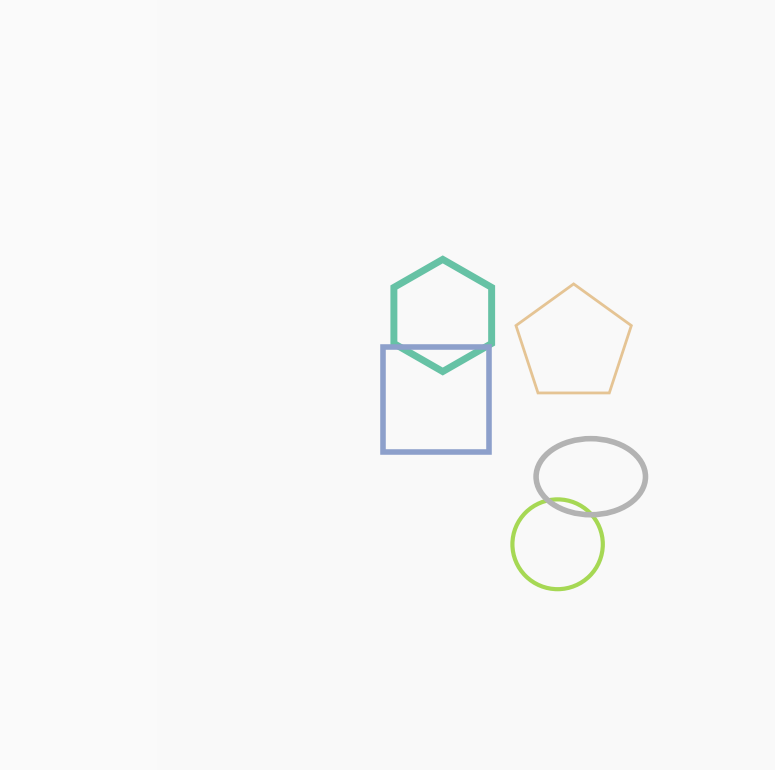[{"shape": "hexagon", "thickness": 2.5, "radius": 0.36, "center": [0.571, 0.59]}, {"shape": "square", "thickness": 2, "radius": 0.34, "center": [0.563, 0.482]}, {"shape": "circle", "thickness": 1.5, "radius": 0.29, "center": [0.72, 0.293]}, {"shape": "pentagon", "thickness": 1, "radius": 0.39, "center": [0.74, 0.553]}, {"shape": "oval", "thickness": 2, "radius": 0.35, "center": [0.762, 0.381]}]